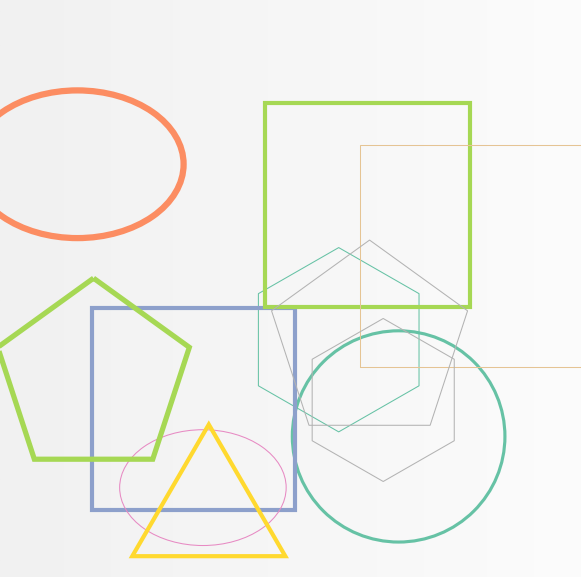[{"shape": "hexagon", "thickness": 0.5, "radius": 0.8, "center": [0.583, 0.411]}, {"shape": "circle", "thickness": 1.5, "radius": 0.91, "center": [0.686, 0.243]}, {"shape": "oval", "thickness": 3, "radius": 0.91, "center": [0.133, 0.715]}, {"shape": "square", "thickness": 2, "radius": 0.87, "center": [0.333, 0.291]}, {"shape": "oval", "thickness": 0.5, "radius": 0.72, "center": [0.349, 0.155]}, {"shape": "square", "thickness": 2, "radius": 0.88, "center": [0.633, 0.644]}, {"shape": "pentagon", "thickness": 2.5, "radius": 0.87, "center": [0.161, 0.344]}, {"shape": "triangle", "thickness": 2, "radius": 0.76, "center": [0.359, 0.112]}, {"shape": "square", "thickness": 0.5, "radius": 0.96, "center": [0.811, 0.556]}, {"shape": "pentagon", "thickness": 0.5, "radius": 0.89, "center": [0.636, 0.406]}, {"shape": "hexagon", "thickness": 0.5, "radius": 0.71, "center": [0.659, 0.307]}]